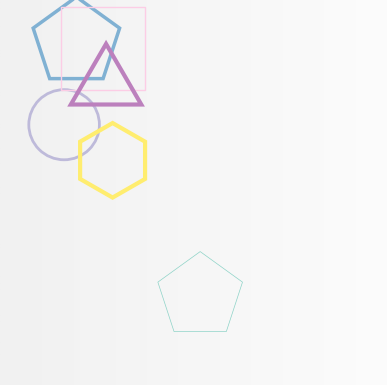[{"shape": "pentagon", "thickness": 0.5, "radius": 0.57, "center": [0.517, 0.232]}, {"shape": "circle", "thickness": 2, "radius": 0.46, "center": [0.165, 0.676]}, {"shape": "pentagon", "thickness": 2.5, "radius": 0.59, "center": [0.197, 0.891]}, {"shape": "square", "thickness": 1, "radius": 0.54, "center": [0.266, 0.875]}, {"shape": "triangle", "thickness": 3, "radius": 0.52, "center": [0.274, 0.781]}, {"shape": "hexagon", "thickness": 3, "radius": 0.48, "center": [0.291, 0.584]}]